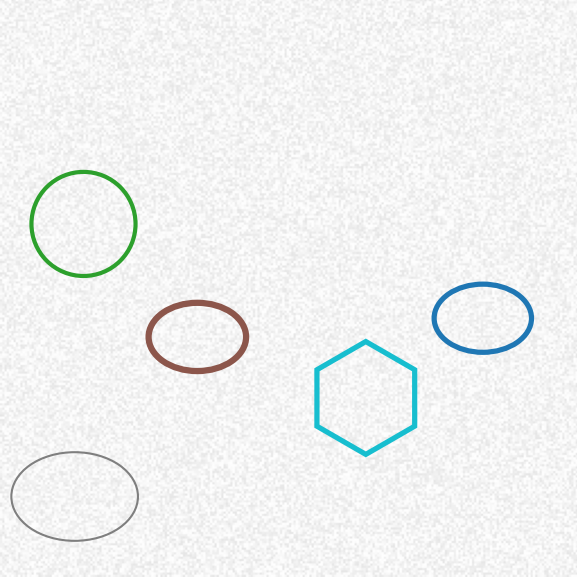[{"shape": "oval", "thickness": 2.5, "radius": 0.42, "center": [0.836, 0.448]}, {"shape": "circle", "thickness": 2, "radius": 0.45, "center": [0.145, 0.611]}, {"shape": "oval", "thickness": 3, "radius": 0.42, "center": [0.342, 0.416]}, {"shape": "oval", "thickness": 1, "radius": 0.55, "center": [0.129, 0.139]}, {"shape": "hexagon", "thickness": 2.5, "radius": 0.49, "center": [0.633, 0.31]}]